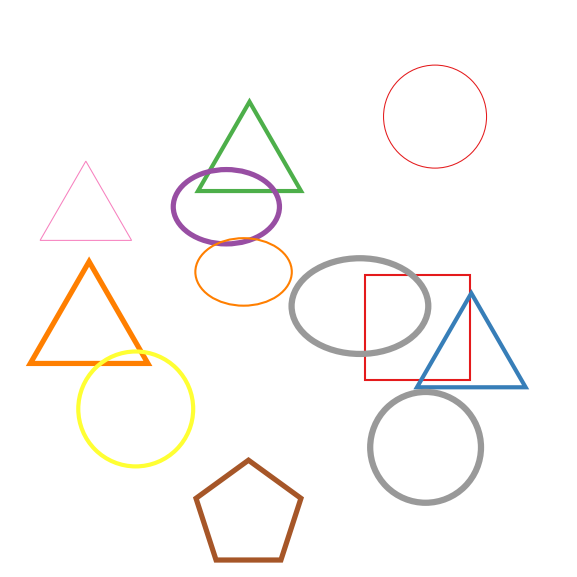[{"shape": "circle", "thickness": 0.5, "radius": 0.45, "center": [0.753, 0.797]}, {"shape": "square", "thickness": 1, "radius": 0.45, "center": [0.723, 0.432]}, {"shape": "triangle", "thickness": 2, "radius": 0.54, "center": [0.816, 0.383]}, {"shape": "triangle", "thickness": 2, "radius": 0.52, "center": [0.432, 0.72]}, {"shape": "oval", "thickness": 2.5, "radius": 0.46, "center": [0.392, 0.641]}, {"shape": "triangle", "thickness": 2.5, "radius": 0.59, "center": [0.154, 0.429]}, {"shape": "oval", "thickness": 1, "radius": 0.42, "center": [0.422, 0.528]}, {"shape": "circle", "thickness": 2, "radius": 0.5, "center": [0.235, 0.291]}, {"shape": "pentagon", "thickness": 2.5, "radius": 0.48, "center": [0.43, 0.107]}, {"shape": "triangle", "thickness": 0.5, "radius": 0.46, "center": [0.149, 0.629]}, {"shape": "circle", "thickness": 3, "radius": 0.48, "center": [0.737, 0.224]}, {"shape": "oval", "thickness": 3, "radius": 0.59, "center": [0.623, 0.469]}]